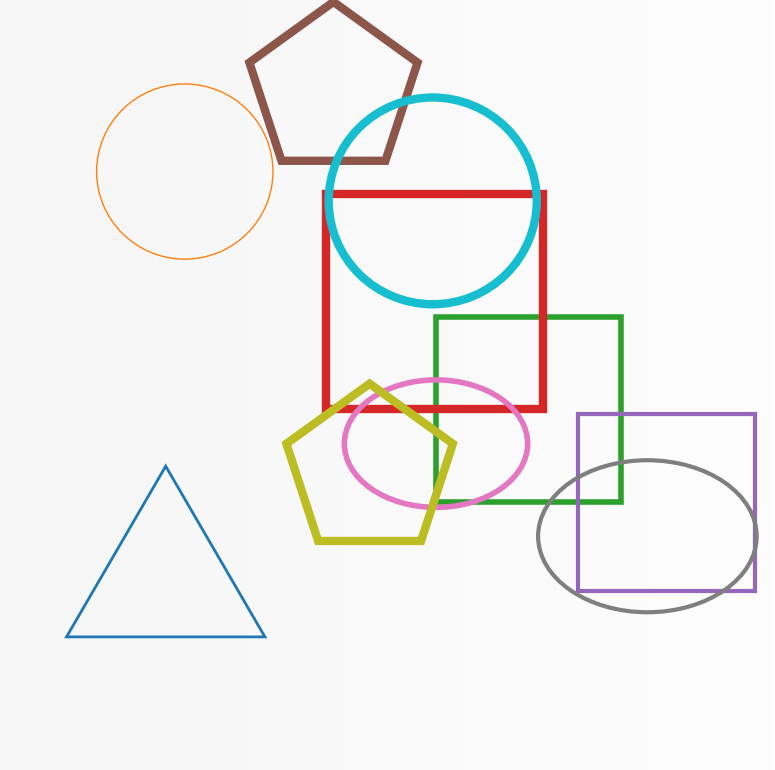[{"shape": "triangle", "thickness": 1, "radius": 0.74, "center": [0.214, 0.247]}, {"shape": "circle", "thickness": 0.5, "radius": 0.57, "center": [0.238, 0.777]}, {"shape": "square", "thickness": 2, "radius": 0.6, "center": [0.682, 0.468]}, {"shape": "square", "thickness": 3, "radius": 0.7, "center": [0.561, 0.608]}, {"shape": "square", "thickness": 1.5, "radius": 0.57, "center": [0.86, 0.347]}, {"shape": "pentagon", "thickness": 3, "radius": 0.57, "center": [0.43, 0.883]}, {"shape": "oval", "thickness": 2, "radius": 0.59, "center": [0.563, 0.424]}, {"shape": "oval", "thickness": 1.5, "radius": 0.71, "center": [0.835, 0.304]}, {"shape": "pentagon", "thickness": 3, "radius": 0.56, "center": [0.477, 0.389]}, {"shape": "circle", "thickness": 3, "radius": 0.67, "center": [0.558, 0.739]}]